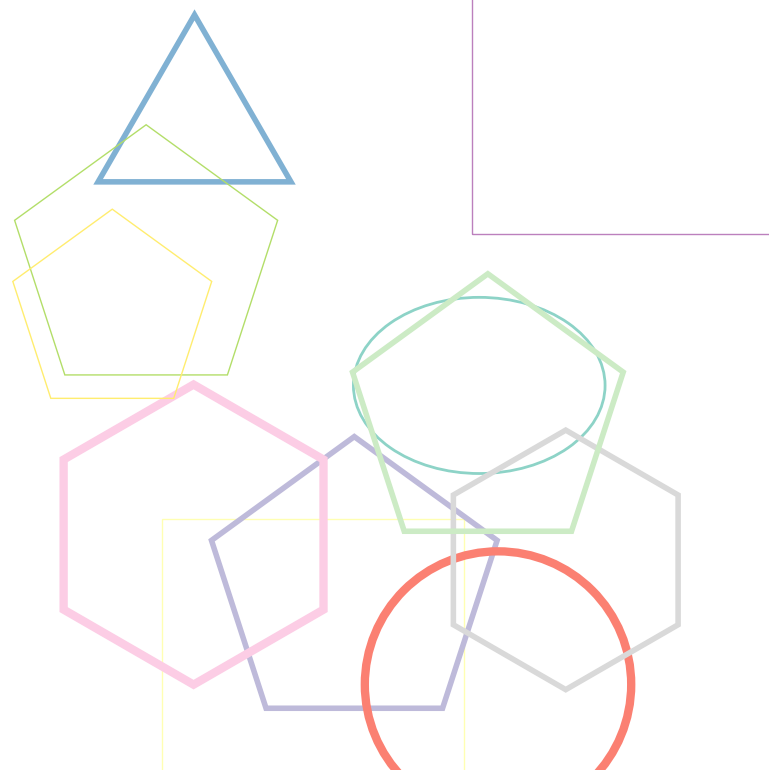[{"shape": "oval", "thickness": 1, "radius": 0.82, "center": [0.622, 0.499]}, {"shape": "square", "thickness": 0.5, "radius": 0.98, "center": [0.407, 0.13]}, {"shape": "pentagon", "thickness": 2, "radius": 0.98, "center": [0.46, 0.238]}, {"shape": "circle", "thickness": 3, "radius": 0.86, "center": [0.647, 0.111]}, {"shape": "triangle", "thickness": 2, "radius": 0.72, "center": [0.253, 0.836]}, {"shape": "pentagon", "thickness": 0.5, "radius": 0.9, "center": [0.19, 0.658]}, {"shape": "hexagon", "thickness": 3, "radius": 0.97, "center": [0.251, 0.306]}, {"shape": "hexagon", "thickness": 2, "radius": 0.84, "center": [0.735, 0.273]}, {"shape": "square", "thickness": 0.5, "radius": 0.98, "center": [0.81, 0.893]}, {"shape": "pentagon", "thickness": 2, "radius": 0.92, "center": [0.634, 0.46]}, {"shape": "pentagon", "thickness": 0.5, "radius": 0.68, "center": [0.146, 0.593]}]